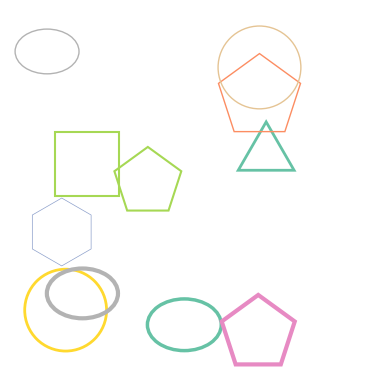[{"shape": "oval", "thickness": 2.5, "radius": 0.48, "center": [0.479, 0.156]}, {"shape": "triangle", "thickness": 2, "radius": 0.42, "center": [0.691, 0.6]}, {"shape": "pentagon", "thickness": 1, "radius": 0.56, "center": [0.674, 0.749]}, {"shape": "hexagon", "thickness": 0.5, "radius": 0.44, "center": [0.16, 0.397]}, {"shape": "pentagon", "thickness": 3, "radius": 0.5, "center": [0.671, 0.134]}, {"shape": "pentagon", "thickness": 1.5, "radius": 0.46, "center": [0.384, 0.527]}, {"shape": "square", "thickness": 1.5, "radius": 0.41, "center": [0.225, 0.573]}, {"shape": "circle", "thickness": 2, "radius": 0.53, "center": [0.171, 0.194]}, {"shape": "circle", "thickness": 1, "radius": 0.54, "center": [0.674, 0.825]}, {"shape": "oval", "thickness": 3, "radius": 0.46, "center": [0.214, 0.238]}, {"shape": "oval", "thickness": 1, "radius": 0.42, "center": [0.122, 0.866]}]